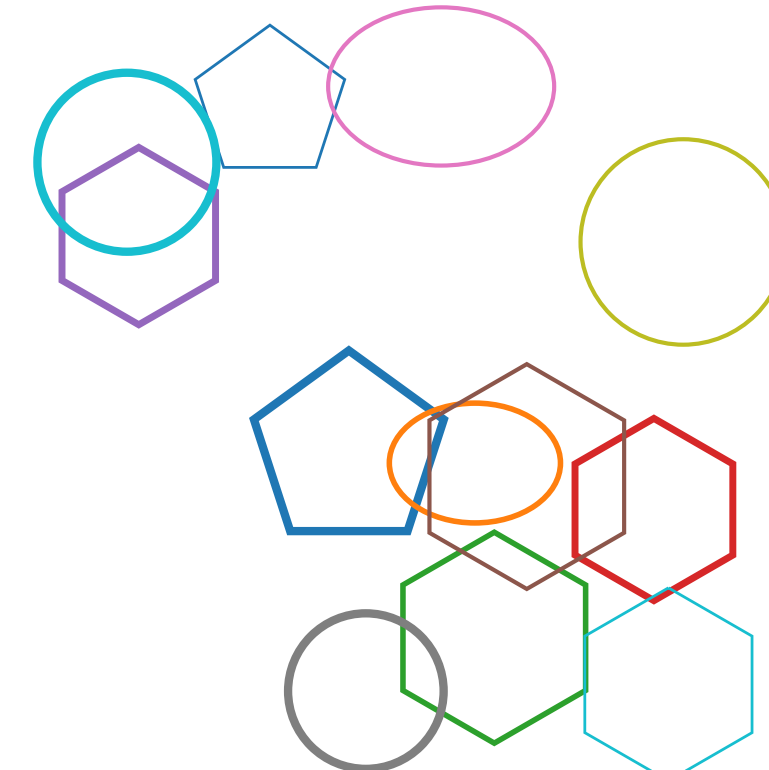[{"shape": "pentagon", "thickness": 3, "radius": 0.65, "center": [0.453, 0.415]}, {"shape": "pentagon", "thickness": 1, "radius": 0.51, "center": [0.351, 0.865]}, {"shape": "oval", "thickness": 2, "radius": 0.56, "center": [0.617, 0.399]}, {"shape": "hexagon", "thickness": 2, "radius": 0.68, "center": [0.642, 0.172]}, {"shape": "hexagon", "thickness": 2.5, "radius": 0.59, "center": [0.849, 0.338]}, {"shape": "hexagon", "thickness": 2.5, "radius": 0.58, "center": [0.18, 0.693]}, {"shape": "hexagon", "thickness": 1.5, "radius": 0.73, "center": [0.684, 0.381]}, {"shape": "oval", "thickness": 1.5, "radius": 0.73, "center": [0.573, 0.888]}, {"shape": "circle", "thickness": 3, "radius": 0.51, "center": [0.475, 0.102]}, {"shape": "circle", "thickness": 1.5, "radius": 0.67, "center": [0.887, 0.686]}, {"shape": "hexagon", "thickness": 1, "radius": 0.63, "center": [0.868, 0.111]}, {"shape": "circle", "thickness": 3, "radius": 0.58, "center": [0.165, 0.789]}]